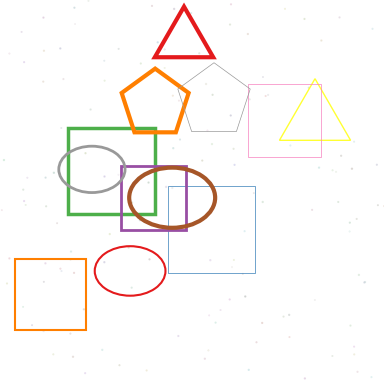[{"shape": "triangle", "thickness": 3, "radius": 0.44, "center": [0.478, 0.895]}, {"shape": "oval", "thickness": 1.5, "radius": 0.46, "center": [0.338, 0.296]}, {"shape": "square", "thickness": 0.5, "radius": 0.56, "center": [0.549, 0.403]}, {"shape": "square", "thickness": 2.5, "radius": 0.56, "center": [0.289, 0.556]}, {"shape": "square", "thickness": 2, "radius": 0.42, "center": [0.399, 0.486]}, {"shape": "square", "thickness": 1.5, "radius": 0.46, "center": [0.131, 0.234]}, {"shape": "pentagon", "thickness": 3, "radius": 0.46, "center": [0.403, 0.73]}, {"shape": "triangle", "thickness": 1, "radius": 0.53, "center": [0.818, 0.689]}, {"shape": "oval", "thickness": 3, "radius": 0.56, "center": [0.447, 0.486]}, {"shape": "square", "thickness": 0.5, "radius": 0.47, "center": [0.738, 0.688]}, {"shape": "oval", "thickness": 2, "radius": 0.43, "center": [0.239, 0.56]}, {"shape": "pentagon", "thickness": 0.5, "radius": 0.49, "center": [0.556, 0.738]}]